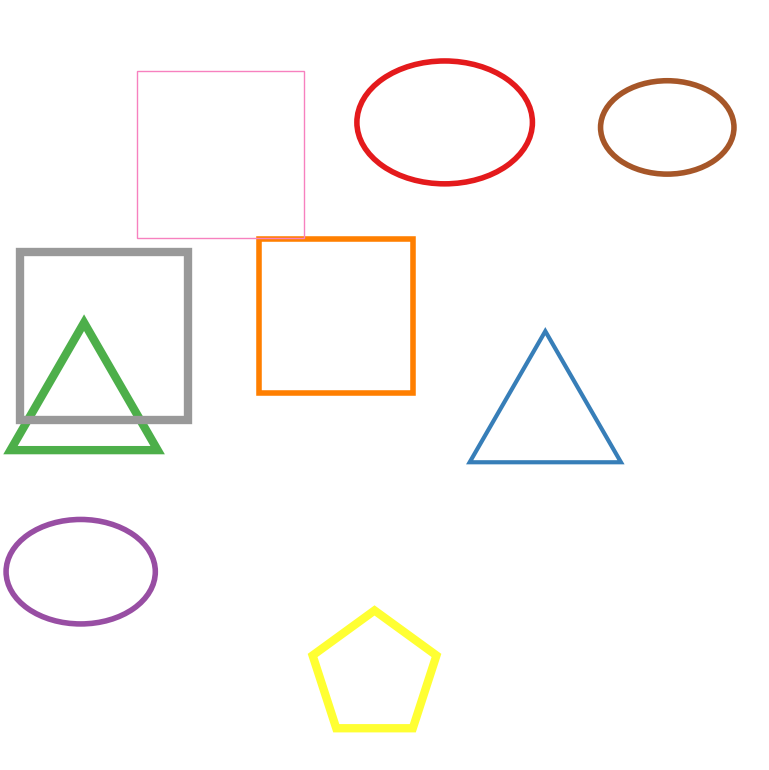[{"shape": "oval", "thickness": 2, "radius": 0.57, "center": [0.577, 0.841]}, {"shape": "triangle", "thickness": 1.5, "radius": 0.57, "center": [0.708, 0.456]}, {"shape": "triangle", "thickness": 3, "radius": 0.55, "center": [0.109, 0.471]}, {"shape": "oval", "thickness": 2, "radius": 0.48, "center": [0.105, 0.258]}, {"shape": "square", "thickness": 2, "radius": 0.5, "center": [0.436, 0.59]}, {"shape": "pentagon", "thickness": 3, "radius": 0.42, "center": [0.486, 0.123]}, {"shape": "oval", "thickness": 2, "radius": 0.43, "center": [0.867, 0.835]}, {"shape": "square", "thickness": 0.5, "radius": 0.54, "center": [0.286, 0.799]}, {"shape": "square", "thickness": 3, "radius": 0.55, "center": [0.135, 0.564]}]